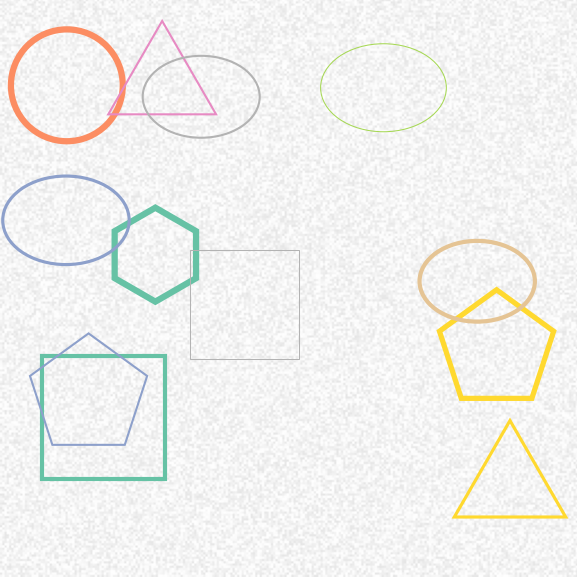[{"shape": "square", "thickness": 2, "radius": 0.53, "center": [0.179, 0.276]}, {"shape": "hexagon", "thickness": 3, "radius": 0.41, "center": [0.269, 0.558]}, {"shape": "circle", "thickness": 3, "radius": 0.48, "center": [0.116, 0.851]}, {"shape": "oval", "thickness": 1.5, "radius": 0.55, "center": [0.114, 0.618]}, {"shape": "pentagon", "thickness": 1, "radius": 0.53, "center": [0.153, 0.315]}, {"shape": "triangle", "thickness": 1, "radius": 0.54, "center": [0.281, 0.855]}, {"shape": "oval", "thickness": 0.5, "radius": 0.54, "center": [0.664, 0.847]}, {"shape": "pentagon", "thickness": 2.5, "radius": 0.52, "center": [0.86, 0.393]}, {"shape": "triangle", "thickness": 1.5, "radius": 0.56, "center": [0.883, 0.16]}, {"shape": "oval", "thickness": 2, "radius": 0.5, "center": [0.826, 0.512]}, {"shape": "oval", "thickness": 1, "radius": 0.51, "center": [0.348, 0.832]}, {"shape": "square", "thickness": 0.5, "radius": 0.47, "center": [0.423, 0.472]}]